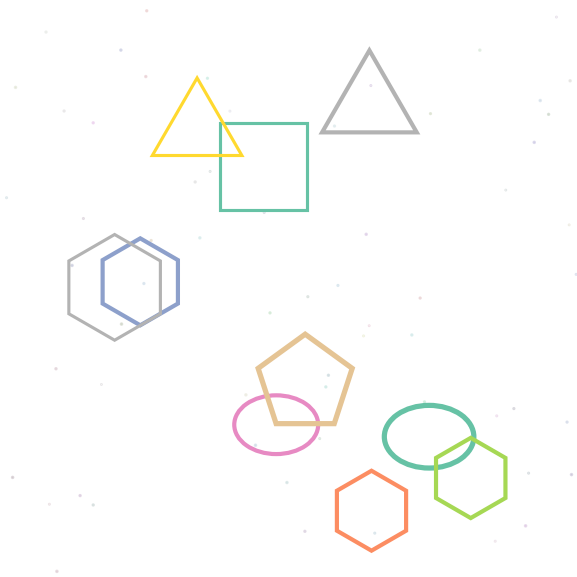[{"shape": "square", "thickness": 1.5, "radius": 0.38, "center": [0.456, 0.711]}, {"shape": "oval", "thickness": 2.5, "radius": 0.39, "center": [0.743, 0.243]}, {"shape": "hexagon", "thickness": 2, "radius": 0.35, "center": [0.643, 0.115]}, {"shape": "hexagon", "thickness": 2, "radius": 0.38, "center": [0.243, 0.511]}, {"shape": "oval", "thickness": 2, "radius": 0.36, "center": [0.478, 0.264]}, {"shape": "hexagon", "thickness": 2, "radius": 0.35, "center": [0.815, 0.171]}, {"shape": "triangle", "thickness": 1.5, "radius": 0.45, "center": [0.341, 0.775]}, {"shape": "pentagon", "thickness": 2.5, "radius": 0.43, "center": [0.528, 0.335]}, {"shape": "hexagon", "thickness": 1.5, "radius": 0.46, "center": [0.198, 0.502]}, {"shape": "triangle", "thickness": 2, "radius": 0.47, "center": [0.64, 0.817]}]